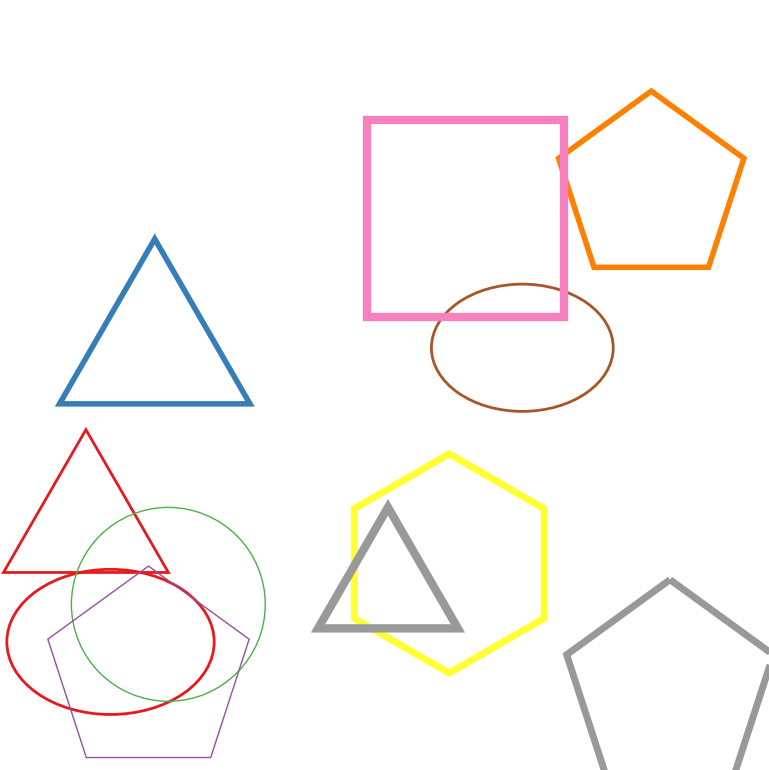[{"shape": "triangle", "thickness": 1, "radius": 0.62, "center": [0.112, 0.318]}, {"shape": "oval", "thickness": 1, "radius": 0.67, "center": [0.144, 0.166]}, {"shape": "triangle", "thickness": 2, "radius": 0.71, "center": [0.201, 0.547]}, {"shape": "circle", "thickness": 0.5, "radius": 0.63, "center": [0.219, 0.215]}, {"shape": "pentagon", "thickness": 0.5, "radius": 0.69, "center": [0.193, 0.127]}, {"shape": "pentagon", "thickness": 2, "radius": 0.63, "center": [0.846, 0.755]}, {"shape": "hexagon", "thickness": 2.5, "radius": 0.71, "center": [0.583, 0.268]}, {"shape": "oval", "thickness": 1, "radius": 0.59, "center": [0.678, 0.548]}, {"shape": "square", "thickness": 3, "radius": 0.64, "center": [0.605, 0.716]}, {"shape": "triangle", "thickness": 3, "radius": 0.52, "center": [0.504, 0.236]}, {"shape": "pentagon", "thickness": 2.5, "radius": 0.71, "center": [0.87, 0.106]}]